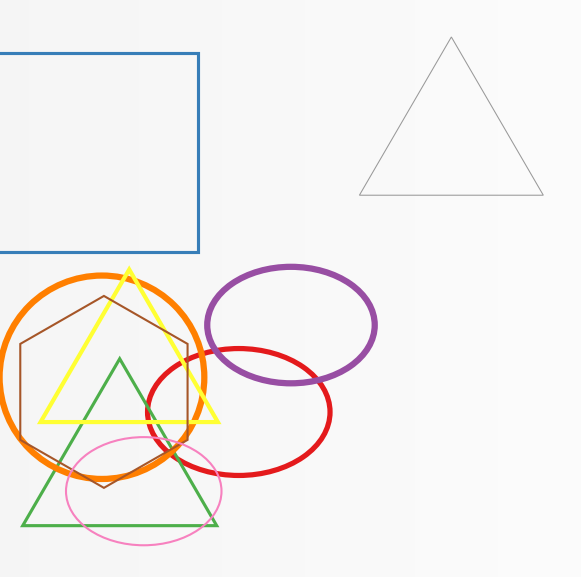[{"shape": "oval", "thickness": 2.5, "radius": 0.78, "center": [0.411, 0.286]}, {"shape": "square", "thickness": 1.5, "radius": 0.86, "center": [0.168, 0.736]}, {"shape": "triangle", "thickness": 1.5, "radius": 0.96, "center": [0.206, 0.185]}, {"shape": "oval", "thickness": 3, "radius": 0.72, "center": [0.501, 0.436]}, {"shape": "circle", "thickness": 3, "radius": 0.88, "center": [0.175, 0.346]}, {"shape": "triangle", "thickness": 2, "radius": 0.88, "center": [0.222, 0.356]}, {"shape": "hexagon", "thickness": 1, "radius": 0.83, "center": [0.179, 0.321]}, {"shape": "oval", "thickness": 1, "radius": 0.67, "center": [0.247, 0.149]}, {"shape": "triangle", "thickness": 0.5, "radius": 0.91, "center": [0.777, 0.752]}]